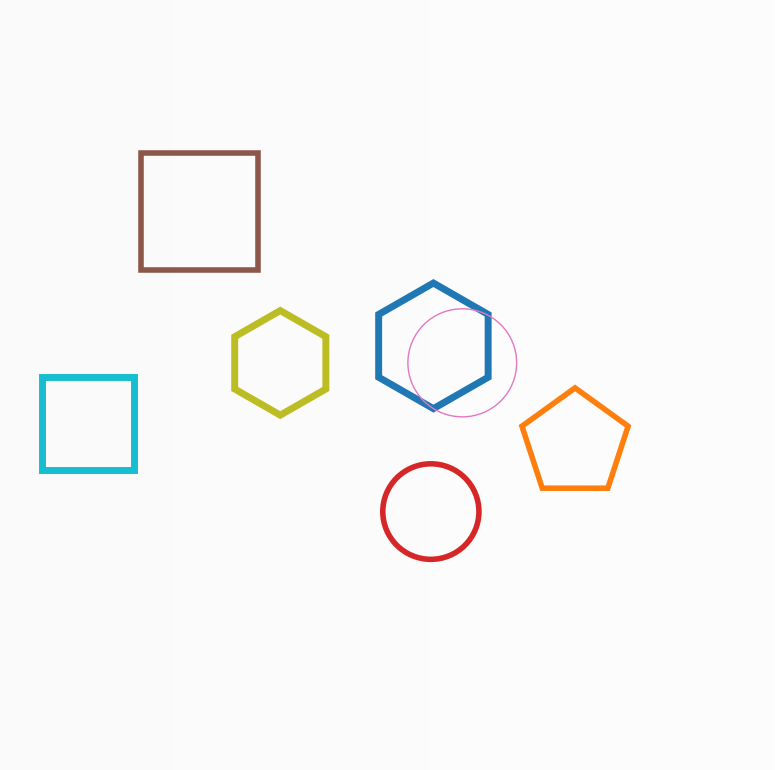[{"shape": "hexagon", "thickness": 2.5, "radius": 0.41, "center": [0.559, 0.551]}, {"shape": "pentagon", "thickness": 2, "radius": 0.36, "center": [0.742, 0.424]}, {"shape": "circle", "thickness": 2, "radius": 0.31, "center": [0.556, 0.336]}, {"shape": "square", "thickness": 2, "radius": 0.38, "center": [0.257, 0.726]}, {"shape": "circle", "thickness": 0.5, "radius": 0.35, "center": [0.596, 0.529]}, {"shape": "hexagon", "thickness": 2.5, "radius": 0.34, "center": [0.362, 0.529]}, {"shape": "square", "thickness": 2.5, "radius": 0.3, "center": [0.114, 0.45]}]